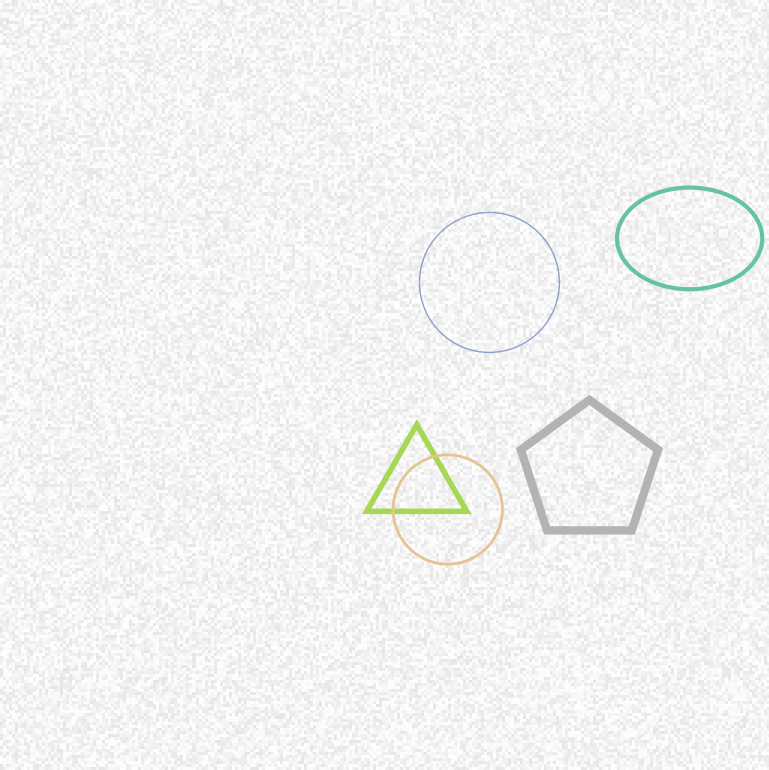[{"shape": "oval", "thickness": 1.5, "radius": 0.47, "center": [0.896, 0.69]}, {"shape": "circle", "thickness": 0.5, "radius": 0.45, "center": [0.636, 0.633]}, {"shape": "triangle", "thickness": 2, "radius": 0.38, "center": [0.541, 0.373]}, {"shape": "circle", "thickness": 1, "radius": 0.35, "center": [0.581, 0.338]}, {"shape": "pentagon", "thickness": 3, "radius": 0.47, "center": [0.765, 0.387]}]